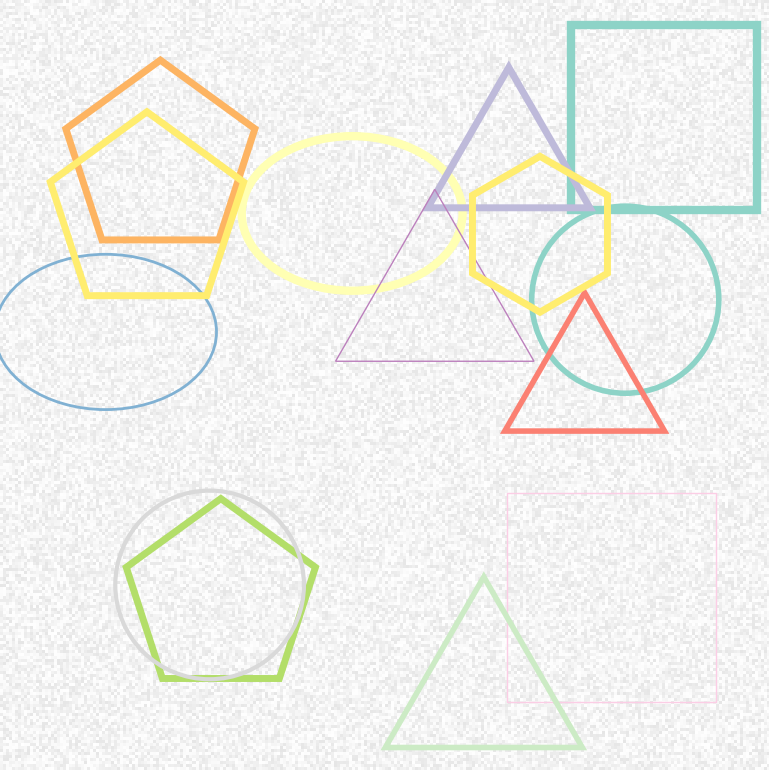[{"shape": "circle", "thickness": 2, "radius": 0.61, "center": [0.812, 0.611]}, {"shape": "square", "thickness": 3, "radius": 0.6, "center": [0.862, 0.847]}, {"shape": "oval", "thickness": 3, "radius": 0.72, "center": [0.457, 0.723]}, {"shape": "triangle", "thickness": 2.5, "radius": 0.61, "center": [0.661, 0.791]}, {"shape": "triangle", "thickness": 2, "radius": 0.6, "center": [0.759, 0.5]}, {"shape": "oval", "thickness": 1, "radius": 0.72, "center": [0.137, 0.569]}, {"shape": "pentagon", "thickness": 2.5, "radius": 0.65, "center": [0.208, 0.793]}, {"shape": "pentagon", "thickness": 2.5, "radius": 0.65, "center": [0.287, 0.223]}, {"shape": "square", "thickness": 0.5, "radius": 0.68, "center": [0.794, 0.224]}, {"shape": "circle", "thickness": 1.5, "radius": 0.61, "center": [0.272, 0.24]}, {"shape": "triangle", "thickness": 0.5, "radius": 0.74, "center": [0.565, 0.605]}, {"shape": "triangle", "thickness": 2, "radius": 0.74, "center": [0.628, 0.103]}, {"shape": "hexagon", "thickness": 2.5, "radius": 0.51, "center": [0.701, 0.696]}, {"shape": "pentagon", "thickness": 2.5, "radius": 0.66, "center": [0.191, 0.723]}]